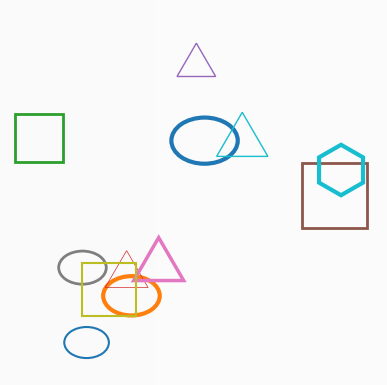[{"shape": "oval", "thickness": 3, "radius": 0.43, "center": [0.528, 0.635]}, {"shape": "oval", "thickness": 1.5, "radius": 0.29, "center": [0.223, 0.11]}, {"shape": "oval", "thickness": 3, "radius": 0.36, "center": [0.339, 0.232]}, {"shape": "square", "thickness": 2, "radius": 0.31, "center": [0.1, 0.641]}, {"shape": "triangle", "thickness": 0.5, "radius": 0.32, "center": [0.327, 0.285]}, {"shape": "triangle", "thickness": 1, "radius": 0.29, "center": [0.507, 0.83]}, {"shape": "square", "thickness": 2, "radius": 0.42, "center": [0.864, 0.492]}, {"shape": "triangle", "thickness": 2.5, "radius": 0.37, "center": [0.409, 0.308]}, {"shape": "oval", "thickness": 2, "radius": 0.31, "center": [0.213, 0.305]}, {"shape": "square", "thickness": 1.5, "radius": 0.35, "center": [0.282, 0.249]}, {"shape": "triangle", "thickness": 1, "radius": 0.38, "center": [0.625, 0.632]}, {"shape": "hexagon", "thickness": 3, "radius": 0.33, "center": [0.88, 0.558]}]